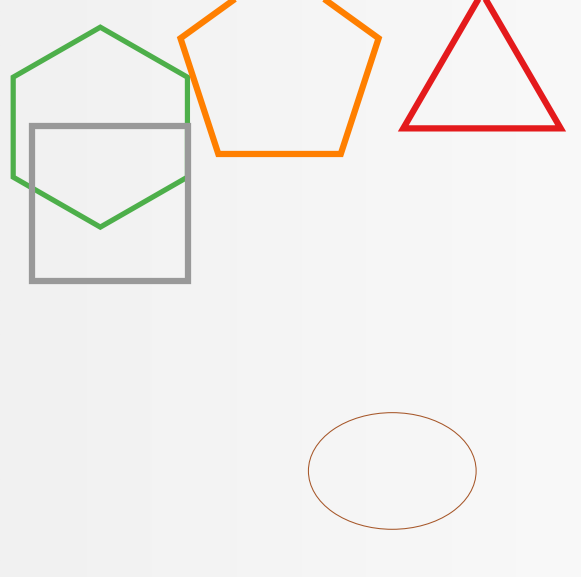[{"shape": "triangle", "thickness": 3, "radius": 0.78, "center": [0.829, 0.855]}, {"shape": "hexagon", "thickness": 2.5, "radius": 0.87, "center": [0.173, 0.779]}, {"shape": "pentagon", "thickness": 3, "radius": 0.9, "center": [0.481, 0.877]}, {"shape": "oval", "thickness": 0.5, "radius": 0.72, "center": [0.675, 0.184]}, {"shape": "square", "thickness": 3, "radius": 0.67, "center": [0.19, 0.647]}]